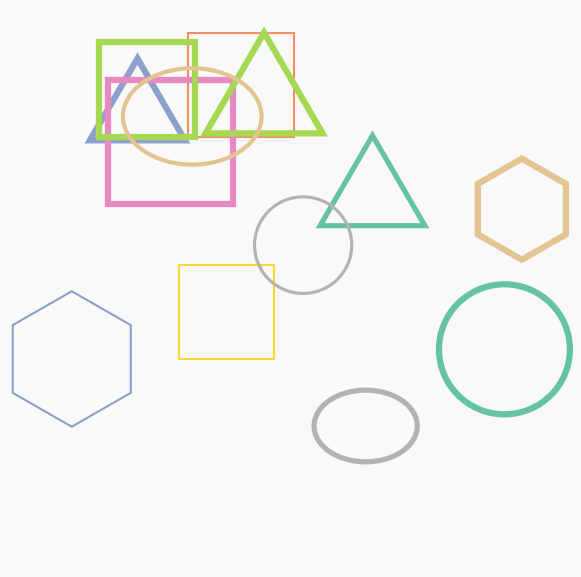[{"shape": "circle", "thickness": 3, "radius": 0.56, "center": [0.868, 0.394]}, {"shape": "triangle", "thickness": 2.5, "radius": 0.52, "center": [0.641, 0.66]}, {"shape": "square", "thickness": 1, "radius": 0.45, "center": [0.414, 0.852]}, {"shape": "triangle", "thickness": 3, "radius": 0.47, "center": [0.237, 0.803]}, {"shape": "hexagon", "thickness": 1, "radius": 0.59, "center": [0.123, 0.378]}, {"shape": "square", "thickness": 3, "radius": 0.54, "center": [0.293, 0.753]}, {"shape": "triangle", "thickness": 3, "radius": 0.58, "center": [0.454, 0.826]}, {"shape": "square", "thickness": 3, "radius": 0.41, "center": [0.253, 0.844]}, {"shape": "square", "thickness": 1, "radius": 0.41, "center": [0.39, 0.458]}, {"shape": "hexagon", "thickness": 3, "radius": 0.44, "center": [0.898, 0.637]}, {"shape": "oval", "thickness": 2, "radius": 0.6, "center": [0.331, 0.798]}, {"shape": "circle", "thickness": 1.5, "radius": 0.42, "center": [0.522, 0.575]}, {"shape": "oval", "thickness": 2.5, "radius": 0.44, "center": [0.629, 0.262]}]